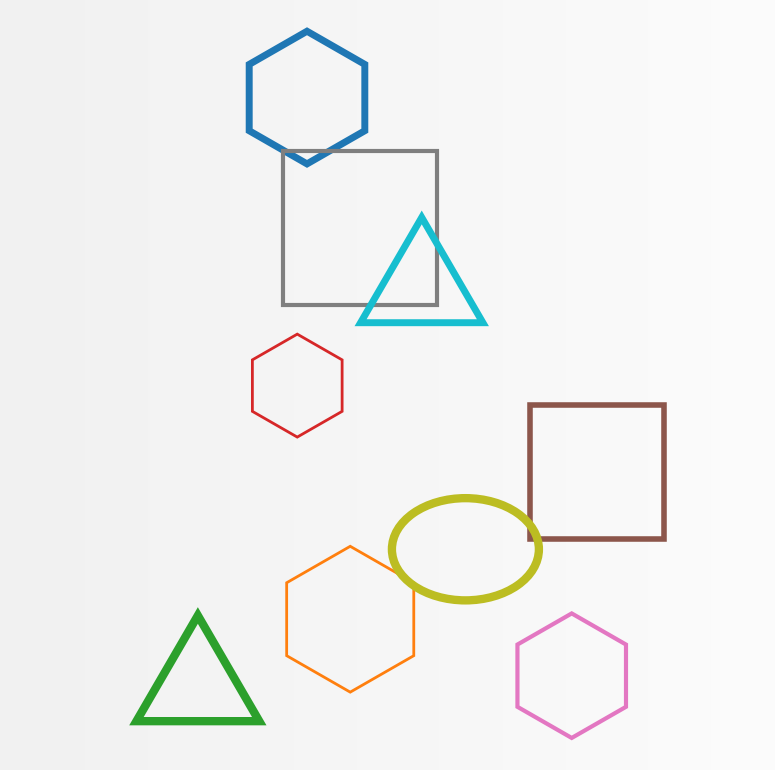[{"shape": "hexagon", "thickness": 2.5, "radius": 0.43, "center": [0.396, 0.873]}, {"shape": "hexagon", "thickness": 1, "radius": 0.47, "center": [0.452, 0.196]}, {"shape": "triangle", "thickness": 3, "radius": 0.46, "center": [0.255, 0.109]}, {"shape": "hexagon", "thickness": 1, "radius": 0.33, "center": [0.384, 0.499]}, {"shape": "square", "thickness": 2, "radius": 0.43, "center": [0.77, 0.387]}, {"shape": "hexagon", "thickness": 1.5, "radius": 0.4, "center": [0.738, 0.122]}, {"shape": "square", "thickness": 1.5, "radius": 0.5, "center": [0.465, 0.704]}, {"shape": "oval", "thickness": 3, "radius": 0.47, "center": [0.601, 0.287]}, {"shape": "triangle", "thickness": 2.5, "radius": 0.46, "center": [0.544, 0.626]}]